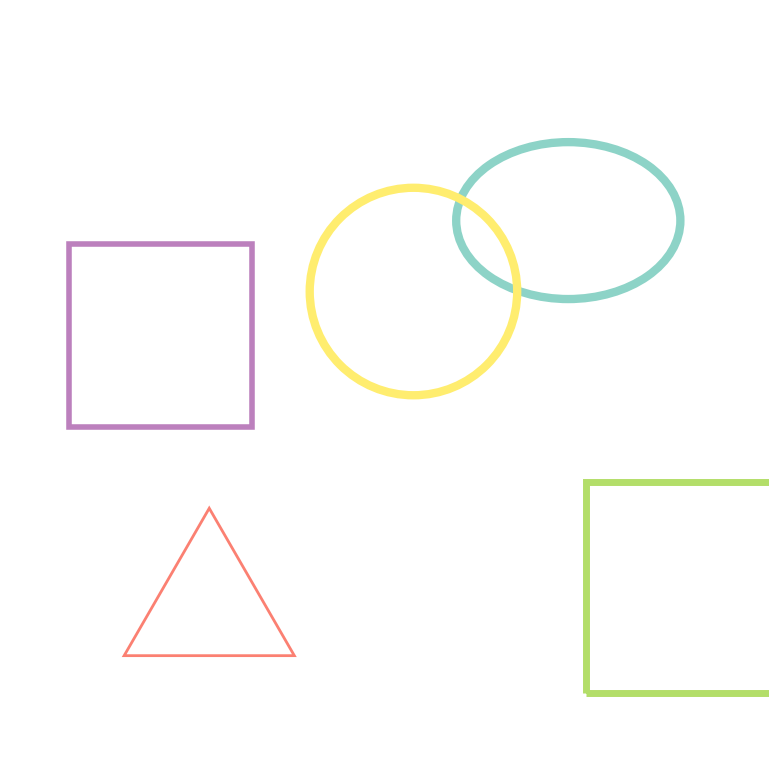[{"shape": "oval", "thickness": 3, "radius": 0.73, "center": [0.738, 0.714]}, {"shape": "triangle", "thickness": 1, "radius": 0.64, "center": [0.272, 0.212]}, {"shape": "square", "thickness": 2.5, "radius": 0.69, "center": [0.899, 0.237]}, {"shape": "square", "thickness": 2, "radius": 0.6, "center": [0.208, 0.564]}, {"shape": "circle", "thickness": 3, "radius": 0.67, "center": [0.537, 0.621]}]